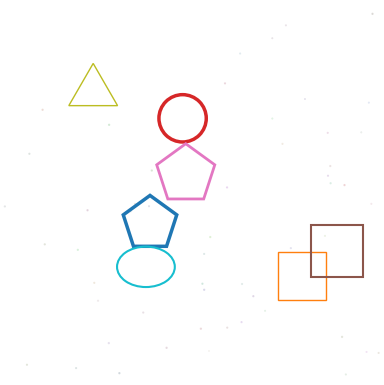[{"shape": "pentagon", "thickness": 2.5, "radius": 0.37, "center": [0.39, 0.419]}, {"shape": "square", "thickness": 1, "radius": 0.31, "center": [0.785, 0.283]}, {"shape": "circle", "thickness": 2.5, "radius": 0.31, "center": [0.474, 0.693]}, {"shape": "square", "thickness": 1.5, "radius": 0.34, "center": [0.876, 0.348]}, {"shape": "pentagon", "thickness": 2, "radius": 0.4, "center": [0.482, 0.547]}, {"shape": "triangle", "thickness": 1, "radius": 0.37, "center": [0.242, 0.762]}, {"shape": "oval", "thickness": 1.5, "radius": 0.38, "center": [0.379, 0.307]}]